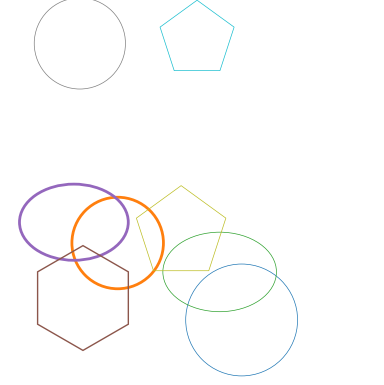[{"shape": "circle", "thickness": 0.5, "radius": 0.73, "center": [0.628, 0.169]}, {"shape": "circle", "thickness": 2, "radius": 0.59, "center": [0.306, 0.369]}, {"shape": "oval", "thickness": 0.5, "radius": 0.74, "center": [0.571, 0.294]}, {"shape": "oval", "thickness": 2, "radius": 0.71, "center": [0.192, 0.423]}, {"shape": "hexagon", "thickness": 1, "radius": 0.68, "center": [0.215, 0.226]}, {"shape": "circle", "thickness": 0.5, "radius": 0.59, "center": [0.207, 0.887]}, {"shape": "pentagon", "thickness": 0.5, "radius": 0.61, "center": [0.47, 0.396]}, {"shape": "pentagon", "thickness": 0.5, "radius": 0.51, "center": [0.512, 0.898]}]